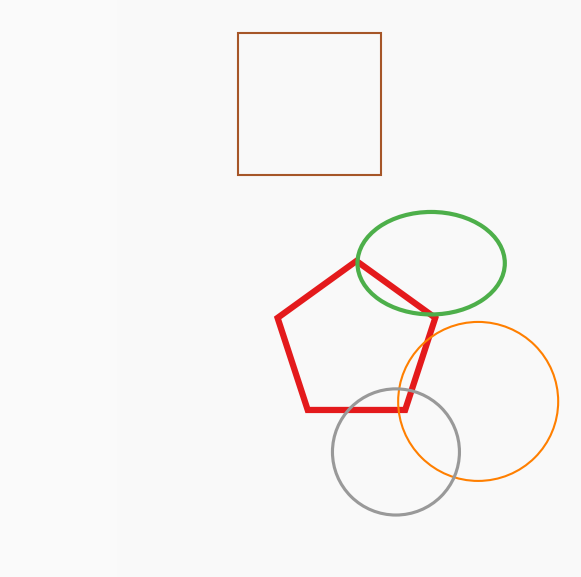[{"shape": "pentagon", "thickness": 3, "radius": 0.71, "center": [0.613, 0.405]}, {"shape": "oval", "thickness": 2, "radius": 0.63, "center": [0.742, 0.543]}, {"shape": "circle", "thickness": 1, "radius": 0.69, "center": [0.823, 0.304]}, {"shape": "square", "thickness": 1, "radius": 0.62, "center": [0.532, 0.819]}, {"shape": "circle", "thickness": 1.5, "radius": 0.55, "center": [0.681, 0.217]}]